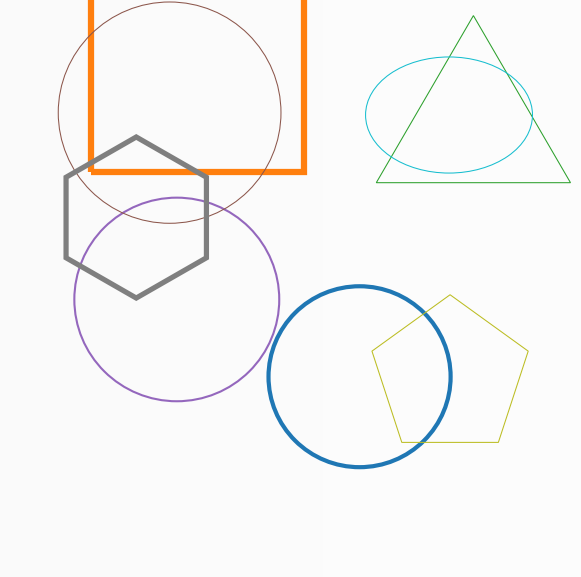[{"shape": "circle", "thickness": 2, "radius": 0.78, "center": [0.619, 0.347]}, {"shape": "square", "thickness": 3, "radius": 0.91, "center": [0.34, 0.884]}, {"shape": "triangle", "thickness": 0.5, "radius": 0.96, "center": [0.814, 0.779]}, {"shape": "circle", "thickness": 1, "radius": 0.88, "center": [0.304, 0.481]}, {"shape": "circle", "thickness": 0.5, "radius": 0.96, "center": [0.292, 0.804]}, {"shape": "hexagon", "thickness": 2.5, "radius": 0.7, "center": [0.234, 0.622]}, {"shape": "pentagon", "thickness": 0.5, "radius": 0.71, "center": [0.774, 0.347]}, {"shape": "oval", "thickness": 0.5, "radius": 0.72, "center": [0.773, 0.8]}]